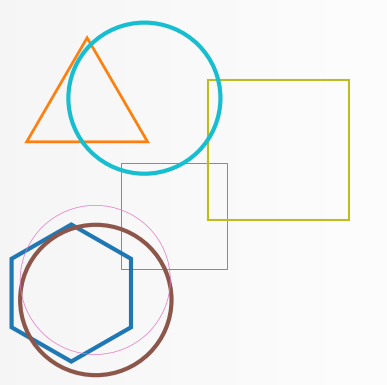[{"shape": "hexagon", "thickness": 3, "radius": 0.89, "center": [0.184, 0.239]}, {"shape": "triangle", "thickness": 2, "radius": 0.9, "center": [0.225, 0.722]}, {"shape": "square", "thickness": 0.5, "radius": 0.69, "center": [0.449, 0.438]}, {"shape": "circle", "thickness": 3, "radius": 0.98, "center": [0.247, 0.221]}, {"shape": "circle", "thickness": 0.5, "radius": 0.97, "center": [0.246, 0.273]}, {"shape": "square", "thickness": 1.5, "radius": 0.91, "center": [0.719, 0.611]}, {"shape": "circle", "thickness": 3, "radius": 0.98, "center": [0.373, 0.745]}]